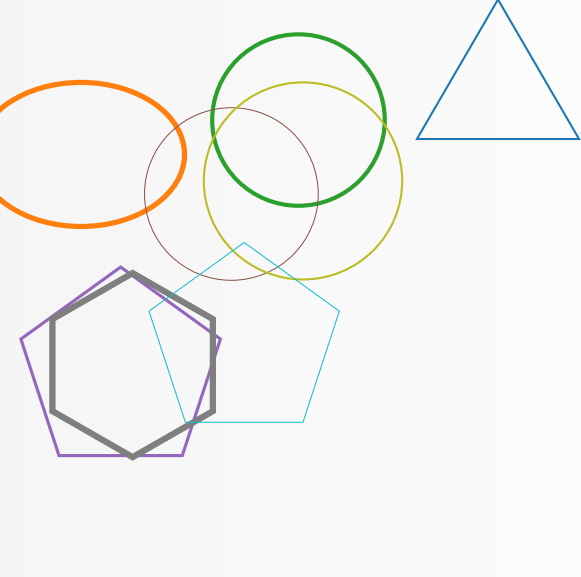[{"shape": "triangle", "thickness": 1, "radius": 0.81, "center": [0.857, 0.839]}, {"shape": "oval", "thickness": 2.5, "radius": 0.89, "center": [0.139, 0.732]}, {"shape": "circle", "thickness": 2, "radius": 0.74, "center": [0.514, 0.791]}, {"shape": "pentagon", "thickness": 1.5, "radius": 0.9, "center": [0.208, 0.356]}, {"shape": "circle", "thickness": 0.5, "radius": 0.75, "center": [0.398, 0.663]}, {"shape": "hexagon", "thickness": 3, "radius": 0.8, "center": [0.228, 0.367]}, {"shape": "circle", "thickness": 1, "radius": 0.85, "center": [0.521, 0.686]}, {"shape": "pentagon", "thickness": 0.5, "radius": 0.86, "center": [0.42, 0.407]}]